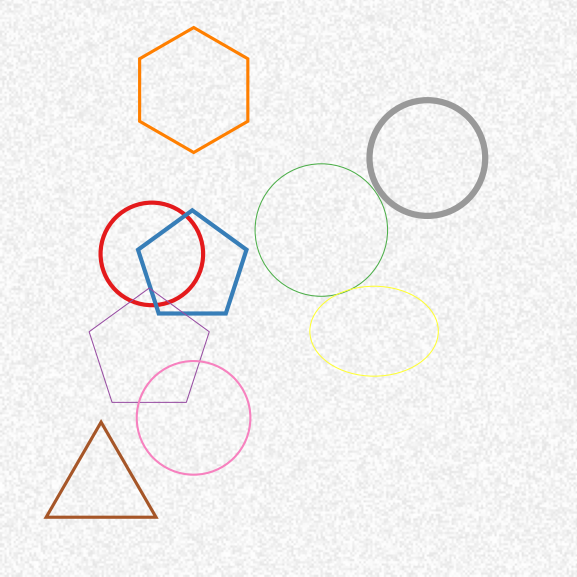[{"shape": "circle", "thickness": 2, "radius": 0.44, "center": [0.263, 0.559]}, {"shape": "pentagon", "thickness": 2, "radius": 0.49, "center": [0.333, 0.536]}, {"shape": "circle", "thickness": 0.5, "radius": 0.57, "center": [0.556, 0.601]}, {"shape": "pentagon", "thickness": 0.5, "radius": 0.55, "center": [0.258, 0.391]}, {"shape": "hexagon", "thickness": 1.5, "radius": 0.54, "center": [0.335, 0.843]}, {"shape": "oval", "thickness": 0.5, "radius": 0.56, "center": [0.648, 0.426]}, {"shape": "triangle", "thickness": 1.5, "radius": 0.55, "center": [0.175, 0.158]}, {"shape": "circle", "thickness": 1, "radius": 0.49, "center": [0.335, 0.276]}, {"shape": "circle", "thickness": 3, "radius": 0.5, "center": [0.74, 0.725]}]